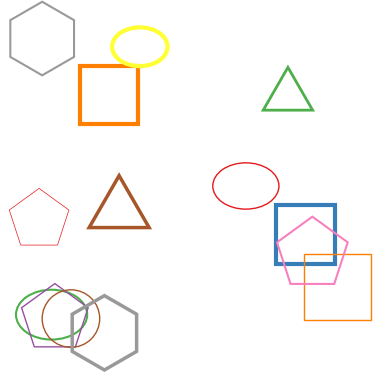[{"shape": "pentagon", "thickness": 0.5, "radius": 0.41, "center": [0.102, 0.429]}, {"shape": "oval", "thickness": 1, "radius": 0.43, "center": [0.639, 0.517]}, {"shape": "square", "thickness": 3, "radius": 0.38, "center": [0.794, 0.39]}, {"shape": "triangle", "thickness": 2, "radius": 0.37, "center": [0.748, 0.751]}, {"shape": "oval", "thickness": 1.5, "radius": 0.46, "center": [0.134, 0.183]}, {"shape": "pentagon", "thickness": 1, "radius": 0.45, "center": [0.142, 0.173]}, {"shape": "square", "thickness": 3, "radius": 0.38, "center": [0.284, 0.752]}, {"shape": "square", "thickness": 1, "radius": 0.43, "center": [0.877, 0.254]}, {"shape": "oval", "thickness": 3, "radius": 0.36, "center": [0.363, 0.879]}, {"shape": "circle", "thickness": 1, "radius": 0.37, "center": [0.184, 0.173]}, {"shape": "triangle", "thickness": 2.5, "radius": 0.45, "center": [0.309, 0.454]}, {"shape": "pentagon", "thickness": 1.5, "radius": 0.48, "center": [0.811, 0.341]}, {"shape": "hexagon", "thickness": 1.5, "radius": 0.48, "center": [0.11, 0.9]}, {"shape": "hexagon", "thickness": 2.5, "radius": 0.48, "center": [0.271, 0.136]}]